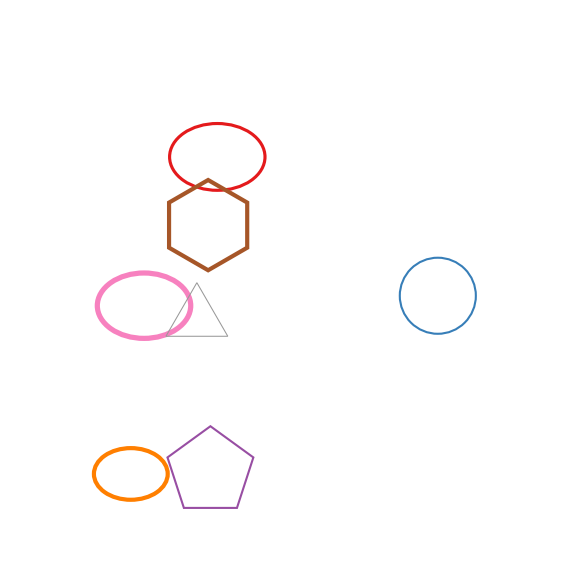[{"shape": "oval", "thickness": 1.5, "radius": 0.41, "center": [0.376, 0.727]}, {"shape": "circle", "thickness": 1, "radius": 0.33, "center": [0.758, 0.487]}, {"shape": "pentagon", "thickness": 1, "radius": 0.39, "center": [0.364, 0.183]}, {"shape": "oval", "thickness": 2, "radius": 0.32, "center": [0.227, 0.178]}, {"shape": "hexagon", "thickness": 2, "radius": 0.39, "center": [0.36, 0.609]}, {"shape": "oval", "thickness": 2.5, "radius": 0.4, "center": [0.249, 0.47]}, {"shape": "triangle", "thickness": 0.5, "radius": 0.31, "center": [0.341, 0.448]}]